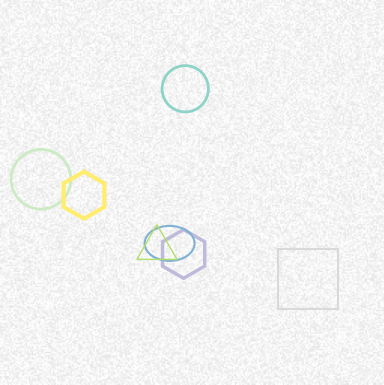[{"shape": "circle", "thickness": 2, "radius": 0.3, "center": [0.481, 0.769]}, {"shape": "hexagon", "thickness": 2.5, "radius": 0.32, "center": [0.477, 0.34]}, {"shape": "oval", "thickness": 1.5, "radius": 0.32, "center": [0.44, 0.368]}, {"shape": "triangle", "thickness": 1, "radius": 0.3, "center": [0.408, 0.356]}, {"shape": "square", "thickness": 1.5, "radius": 0.39, "center": [0.799, 0.275]}, {"shape": "circle", "thickness": 2, "radius": 0.39, "center": [0.106, 0.534]}, {"shape": "hexagon", "thickness": 3, "radius": 0.31, "center": [0.218, 0.493]}]